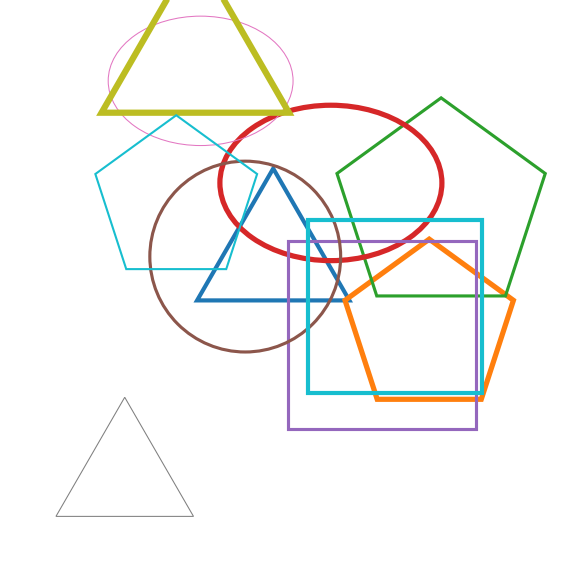[{"shape": "triangle", "thickness": 2, "radius": 0.76, "center": [0.473, 0.555]}, {"shape": "pentagon", "thickness": 2.5, "radius": 0.77, "center": [0.743, 0.432]}, {"shape": "pentagon", "thickness": 1.5, "radius": 0.95, "center": [0.764, 0.64]}, {"shape": "oval", "thickness": 2.5, "radius": 0.96, "center": [0.573, 0.682]}, {"shape": "square", "thickness": 1.5, "radius": 0.81, "center": [0.661, 0.419]}, {"shape": "circle", "thickness": 1.5, "radius": 0.83, "center": [0.425, 0.555]}, {"shape": "oval", "thickness": 0.5, "radius": 0.8, "center": [0.347, 0.859]}, {"shape": "triangle", "thickness": 0.5, "radius": 0.69, "center": [0.216, 0.174]}, {"shape": "triangle", "thickness": 3, "radius": 0.94, "center": [0.338, 0.898]}, {"shape": "pentagon", "thickness": 1, "radius": 0.74, "center": [0.305, 0.652]}, {"shape": "square", "thickness": 2, "radius": 0.75, "center": [0.684, 0.468]}]